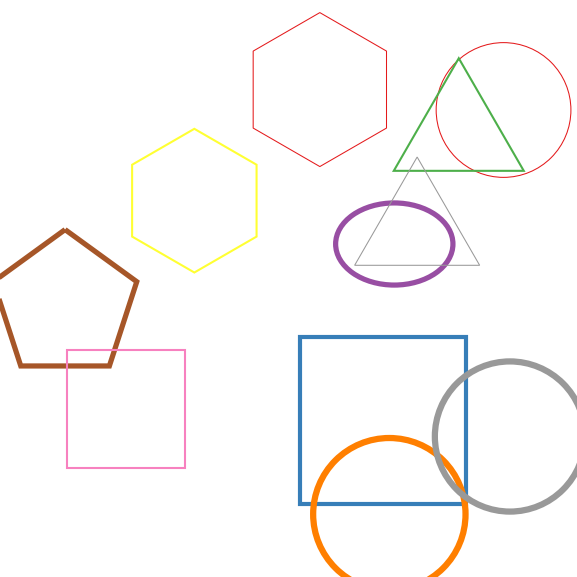[{"shape": "hexagon", "thickness": 0.5, "radius": 0.67, "center": [0.554, 0.844]}, {"shape": "circle", "thickness": 0.5, "radius": 0.58, "center": [0.872, 0.809]}, {"shape": "square", "thickness": 2, "radius": 0.72, "center": [0.663, 0.271]}, {"shape": "triangle", "thickness": 1, "radius": 0.65, "center": [0.794, 0.768]}, {"shape": "oval", "thickness": 2.5, "radius": 0.51, "center": [0.683, 0.577]}, {"shape": "circle", "thickness": 3, "radius": 0.66, "center": [0.674, 0.109]}, {"shape": "hexagon", "thickness": 1, "radius": 0.62, "center": [0.337, 0.652]}, {"shape": "pentagon", "thickness": 2.5, "radius": 0.65, "center": [0.113, 0.471]}, {"shape": "square", "thickness": 1, "radius": 0.51, "center": [0.218, 0.291]}, {"shape": "triangle", "thickness": 0.5, "radius": 0.62, "center": [0.722, 0.602]}, {"shape": "circle", "thickness": 3, "radius": 0.65, "center": [0.883, 0.243]}]